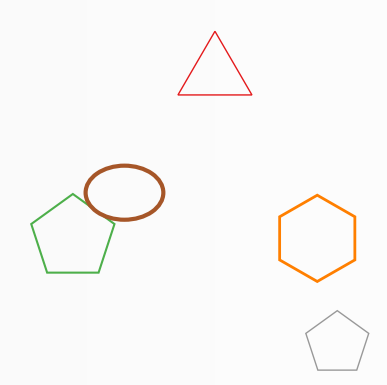[{"shape": "triangle", "thickness": 1, "radius": 0.55, "center": [0.555, 0.809]}, {"shape": "pentagon", "thickness": 1.5, "radius": 0.56, "center": [0.188, 0.383]}, {"shape": "hexagon", "thickness": 2, "radius": 0.56, "center": [0.819, 0.381]}, {"shape": "oval", "thickness": 3, "radius": 0.5, "center": [0.321, 0.499]}, {"shape": "pentagon", "thickness": 1, "radius": 0.43, "center": [0.87, 0.108]}]